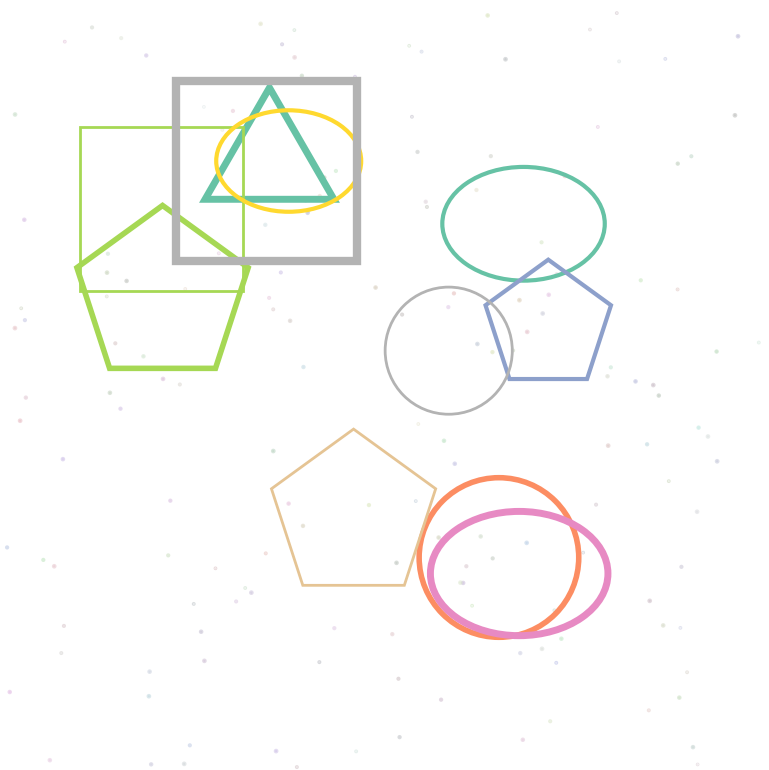[{"shape": "oval", "thickness": 1.5, "radius": 0.53, "center": [0.68, 0.709]}, {"shape": "triangle", "thickness": 2.5, "radius": 0.48, "center": [0.35, 0.789]}, {"shape": "circle", "thickness": 2, "radius": 0.52, "center": [0.648, 0.276]}, {"shape": "pentagon", "thickness": 1.5, "radius": 0.43, "center": [0.712, 0.577]}, {"shape": "oval", "thickness": 2.5, "radius": 0.58, "center": [0.674, 0.255]}, {"shape": "square", "thickness": 1, "radius": 0.53, "center": [0.21, 0.728]}, {"shape": "pentagon", "thickness": 2, "radius": 0.58, "center": [0.211, 0.616]}, {"shape": "oval", "thickness": 1.5, "radius": 0.47, "center": [0.375, 0.791]}, {"shape": "pentagon", "thickness": 1, "radius": 0.56, "center": [0.459, 0.331]}, {"shape": "circle", "thickness": 1, "radius": 0.41, "center": [0.583, 0.545]}, {"shape": "square", "thickness": 3, "radius": 0.59, "center": [0.347, 0.778]}]